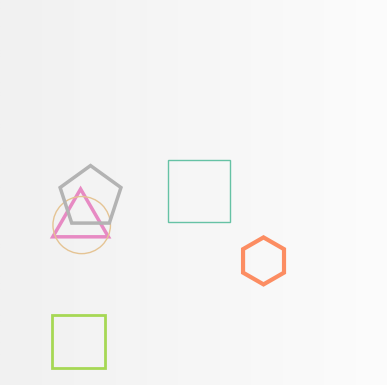[{"shape": "square", "thickness": 1, "radius": 0.4, "center": [0.514, 0.504]}, {"shape": "hexagon", "thickness": 3, "radius": 0.31, "center": [0.68, 0.322]}, {"shape": "triangle", "thickness": 2.5, "radius": 0.41, "center": [0.208, 0.426]}, {"shape": "square", "thickness": 2, "radius": 0.35, "center": [0.203, 0.113]}, {"shape": "circle", "thickness": 1, "radius": 0.37, "center": [0.211, 0.415]}, {"shape": "pentagon", "thickness": 2.5, "radius": 0.41, "center": [0.234, 0.487]}]